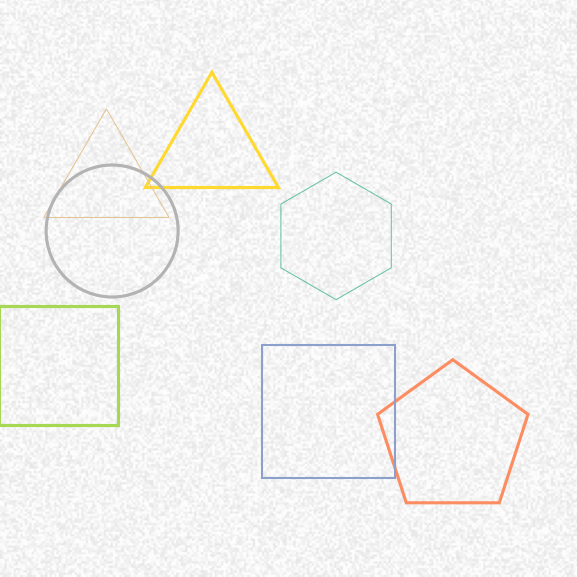[{"shape": "hexagon", "thickness": 0.5, "radius": 0.55, "center": [0.582, 0.591]}, {"shape": "pentagon", "thickness": 1.5, "radius": 0.68, "center": [0.784, 0.239]}, {"shape": "square", "thickness": 1, "radius": 0.58, "center": [0.569, 0.286]}, {"shape": "square", "thickness": 1.5, "radius": 0.51, "center": [0.102, 0.366]}, {"shape": "triangle", "thickness": 1.5, "radius": 0.67, "center": [0.367, 0.741]}, {"shape": "triangle", "thickness": 0.5, "radius": 0.63, "center": [0.184, 0.685]}, {"shape": "circle", "thickness": 1.5, "radius": 0.57, "center": [0.194, 0.599]}]